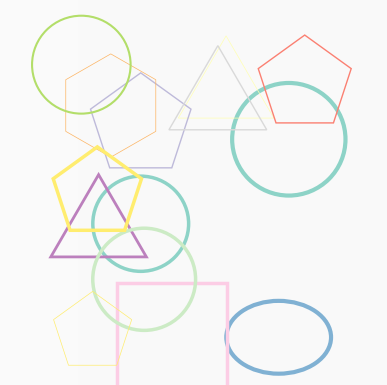[{"shape": "circle", "thickness": 3, "radius": 0.73, "center": [0.745, 0.638]}, {"shape": "circle", "thickness": 2.5, "radius": 0.62, "center": [0.363, 0.419]}, {"shape": "triangle", "thickness": 0.5, "radius": 0.71, "center": [0.583, 0.764]}, {"shape": "pentagon", "thickness": 1, "radius": 0.68, "center": [0.363, 0.674]}, {"shape": "pentagon", "thickness": 1, "radius": 0.63, "center": [0.786, 0.783]}, {"shape": "oval", "thickness": 3, "radius": 0.68, "center": [0.719, 0.124]}, {"shape": "hexagon", "thickness": 0.5, "radius": 0.67, "center": [0.286, 0.726]}, {"shape": "circle", "thickness": 1.5, "radius": 0.64, "center": [0.21, 0.832]}, {"shape": "square", "thickness": 2.5, "radius": 0.7, "center": [0.444, 0.123]}, {"shape": "triangle", "thickness": 1, "radius": 0.73, "center": [0.562, 0.736]}, {"shape": "triangle", "thickness": 2, "radius": 0.71, "center": [0.254, 0.404]}, {"shape": "circle", "thickness": 2.5, "radius": 0.66, "center": [0.372, 0.275]}, {"shape": "pentagon", "thickness": 0.5, "radius": 0.53, "center": [0.239, 0.137]}, {"shape": "pentagon", "thickness": 2.5, "radius": 0.6, "center": [0.251, 0.499]}]